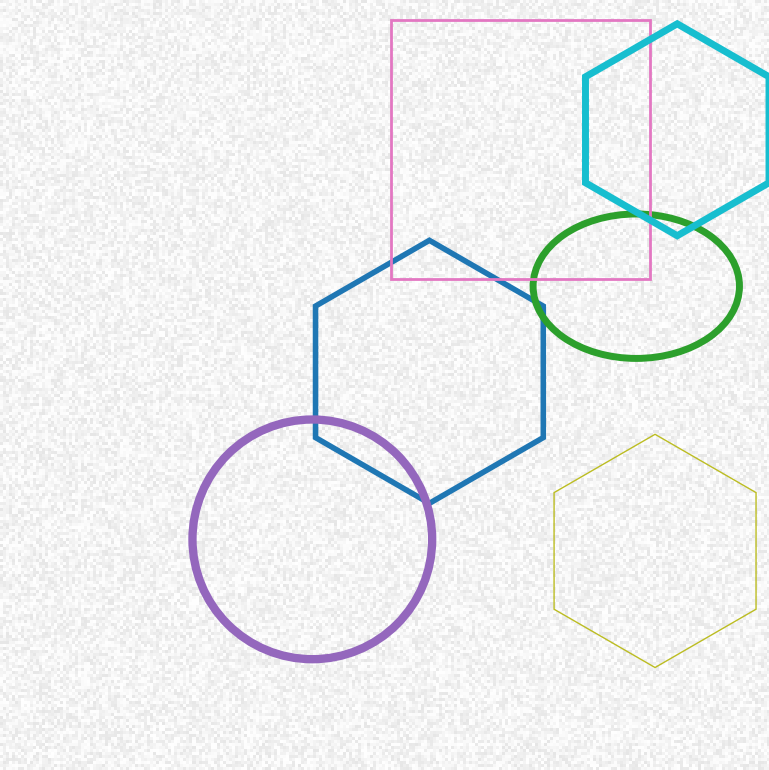[{"shape": "hexagon", "thickness": 2, "radius": 0.85, "center": [0.558, 0.517]}, {"shape": "oval", "thickness": 2.5, "radius": 0.67, "center": [0.826, 0.628]}, {"shape": "circle", "thickness": 3, "radius": 0.78, "center": [0.406, 0.3]}, {"shape": "square", "thickness": 1, "radius": 0.84, "center": [0.676, 0.806]}, {"shape": "hexagon", "thickness": 0.5, "radius": 0.76, "center": [0.851, 0.285]}, {"shape": "hexagon", "thickness": 2.5, "radius": 0.69, "center": [0.88, 0.831]}]